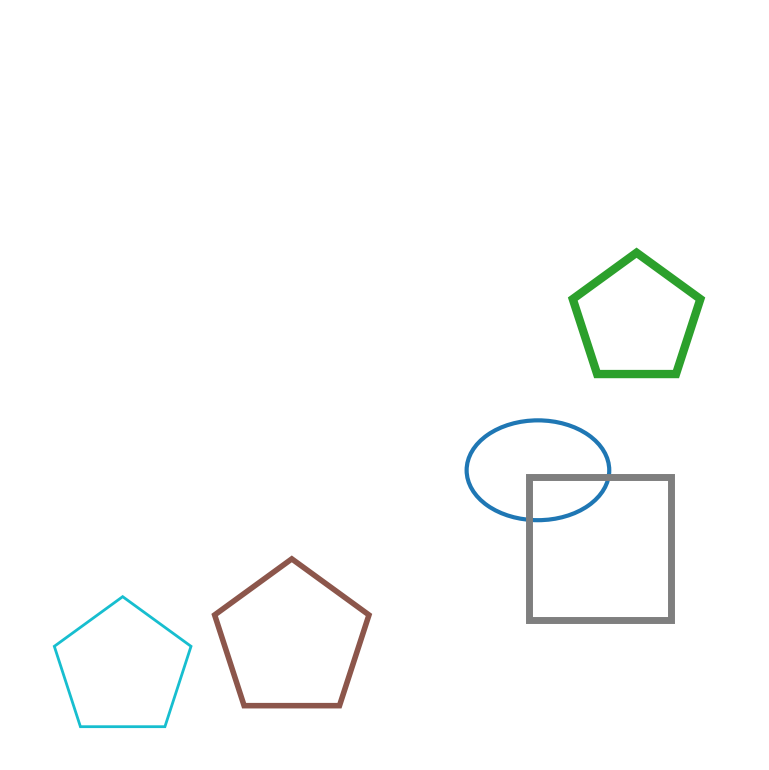[{"shape": "oval", "thickness": 1.5, "radius": 0.46, "center": [0.699, 0.389]}, {"shape": "pentagon", "thickness": 3, "radius": 0.44, "center": [0.827, 0.585]}, {"shape": "pentagon", "thickness": 2, "radius": 0.53, "center": [0.379, 0.169]}, {"shape": "square", "thickness": 2.5, "radius": 0.46, "center": [0.779, 0.288]}, {"shape": "pentagon", "thickness": 1, "radius": 0.47, "center": [0.159, 0.132]}]